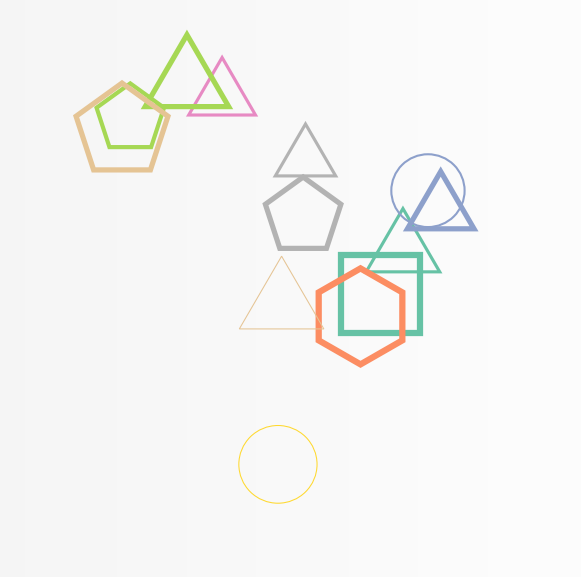[{"shape": "triangle", "thickness": 1.5, "radius": 0.37, "center": [0.693, 0.565]}, {"shape": "square", "thickness": 3, "radius": 0.34, "center": [0.654, 0.491]}, {"shape": "hexagon", "thickness": 3, "radius": 0.42, "center": [0.62, 0.451]}, {"shape": "circle", "thickness": 1, "radius": 0.32, "center": [0.736, 0.669]}, {"shape": "triangle", "thickness": 2.5, "radius": 0.33, "center": [0.758, 0.636]}, {"shape": "triangle", "thickness": 1.5, "radius": 0.33, "center": [0.382, 0.833]}, {"shape": "pentagon", "thickness": 2, "radius": 0.3, "center": [0.224, 0.794]}, {"shape": "triangle", "thickness": 2.5, "radius": 0.41, "center": [0.322, 0.856]}, {"shape": "circle", "thickness": 0.5, "radius": 0.34, "center": [0.478, 0.195]}, {"shape": "pentagon", "thickness": 2.5, "radius": 0.42, "center": [0.21, 0.772]}, {"shape": "triangle", "thickness": 0.5, "radius": 0.42, "center": [0.484, 0.472]}, {"shape": "pentagon", "thickness": 2.5, "radius": 0.34, "center": [0.522, 0.624]}, {"shape": "triangle", "thickness": 1.5, "radius": 0.3, "center": [0.526, 0.724]}]